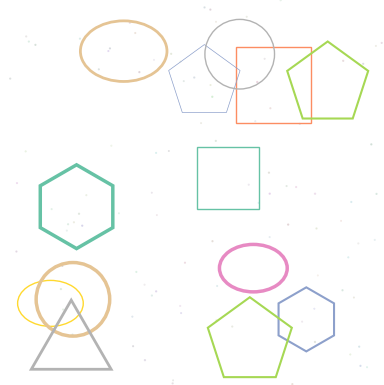[{"shape": "square", "thickness": 1, "radius": 0.4, "center": [0.592, 0.537]}, {"shape": "hexagon", "thickness": 2.5, "radius": 0.54, "center": [0.199, 0.463]}, {"shape": "square", "thickness": 1, "radius": 0.49, "center": [0.71, 0.779]}, {"shape": "pentagon", "thickness": 0.5, "radius": 0.49, "center": [0.531, 0.787]}, {"shape": "hexagon", "thickness": 1.5, "radius": 0.42, "center": [0.796, 0.17]}, {"shape": "oval", "thickness": 2.5, "radius": 0.44, "center": [0.658, 0.304]}, {"shape": "pentagon", "thickness": 1.5, "radius": 0.57, "center": [0.649, 0.113]}, {"shape": "pentagon", "thickness": 1.5, "radius": 0.55, "center": [0.851, 0.782]}, {"shape": "oval", "thickness": 1, "radius": 0.43, "center": [0.131, 0.212]}, {"shape": "oval", "thickness": 2, "radius": 0.56, "center": [0.321, 0.867]}, {"shape": "circle", "thickness": 2.5, "radius": 0.48, "center": [0.189, 0.223]}, {"shape": "circle", "thickness": 1, "radius": 0.45, "center": [0.623, 0.859]}, {"shape": "triangle", "thickness": 2, "radius": 0.6, "center": [0.185, 0.101]}]